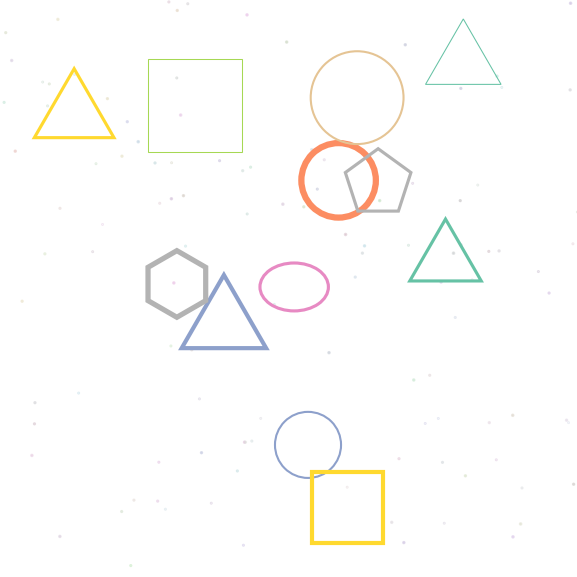[{"shape": "triangle", "thickness": 0.5, "radius": 0.38, "center": [0.802, 0.891]}, {"shape": "triangle", "thickness": 1.5, "radius": 0.36, "center": [0.771, 0.548]}, {"shape": "circle", "thickness": 3, "radius": 0.32, "center": [0.586, 0.687]}, {"shape": "triangle", "thickness": 2, "radius": 0.42, "center": [0.388, 0.438]}, {"shape": "circle", "thickness": 1, "radius": 0.29, "center": [0.533, 0.229]}, {"shape": "oval", "thickness": 1.5, "radius": 0.3, "center": [0.509, 0.502]}, {"shape": "square", "thickness": 0.5, "radius": 0.41, "center": [0.337, 0.816]}, {"shape": "triangle", "thickness": 1.5, "radius": 0.4, "center": [0.128, 0.801]}, {"shape": "square", "thickness": 2, "radius": 0.31, "center": [0.602, 0.12]}, {"shape": "circle", "thickness": 1, "radius": 0.4, "center": [0.618, 0.83]}, {"shape": "hexagon", "thickness": 2.5, "radius": 0.29, "center": [0.306, 0.507]}, {"shape": "pentagon", "thickness": 1.5, "radius": 0.3, "center": [0.655, 0.682]}]